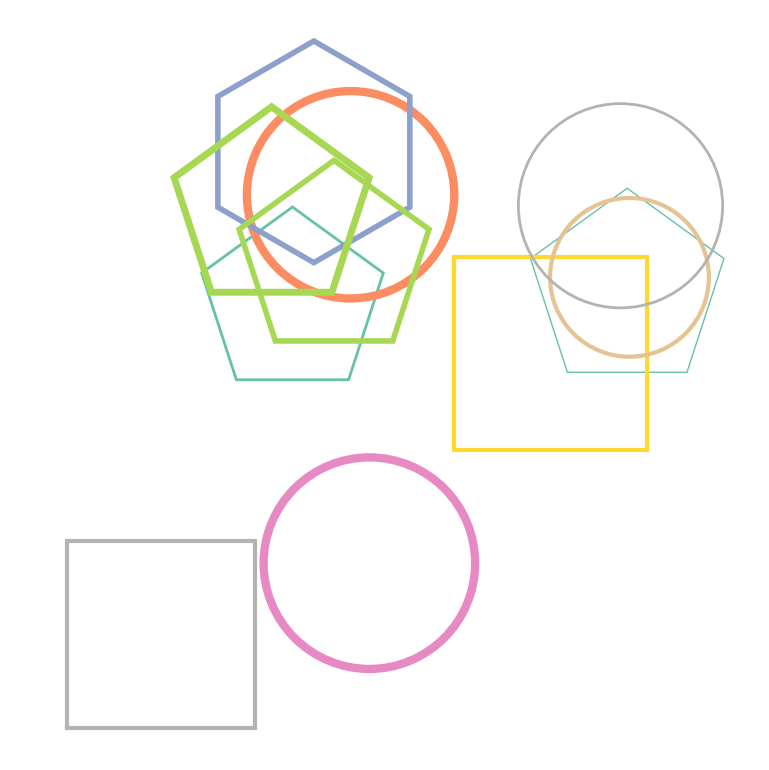[{"shape": "pentagon", "thickness": 0.5, "radius": 0.66, "center": [0.815, 0.623]}, {"shape": "pentagon", "thickness": 1, "radius": 0.62, "center": [0.38, 0.607]}, {"shape": "circle", "thickness": 3, "radius": 0.67, "center": [0.455, 0.747]}, {"shape": "hexagon", "thickness": 2, "radius": 0.72, "center": [0.408, 0.803]}, {"shape": "circle", "thickness": 3, "radius": 0.69, "center": [0.48, 0.269]}, {"shape": "pentagon", "thickness": 2, "radius": 0.65, "center": [0.434, 0.662]}, {"shape": "pentagon", "thickness": 2.5, "radius": 0.67, "center": [0.353, 0.728]}, {"shape": "square", "thickness": 1.5, "radius": 0.63, "center": [0.715, 0.541]}, {"shape": "circle", "thickness": 1.5, "radius": 0.52, "center": [0.817, 0.64]}, {"shape": "circle", "thickness": 1, "radius": 0.66, "center": [0.806, 0.733]}, {"shape": "square", "thickness": 1.5, "radius": 0.61, "center": [0.209, 0.176]}]